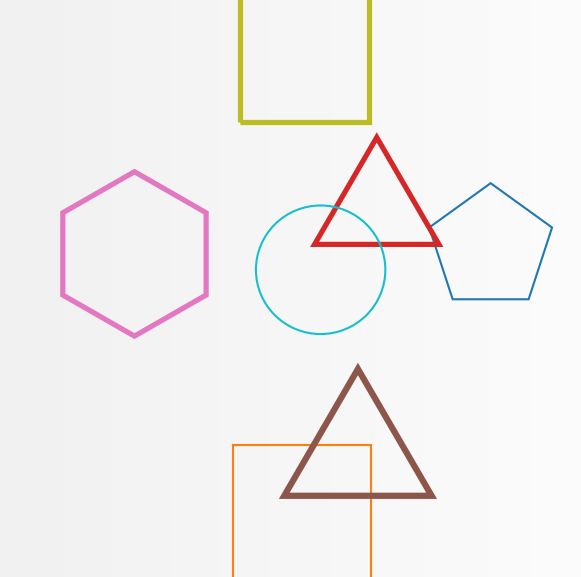[{"shape": "pentagon", "thickness": 1, "radius": 0.56, "center": [0.844, 0.571]}, {"shape": "square", "thickness": 1, "radius": 0.6, "center": [0.52, 0.109]}, {"shape": "triangle", "thickness": 2.5, "radius": 0.62, "center": [0.648, 0.638]}, {"shape": "triangle", "thickness": 3, "radius": 0.73, "center": [0.616, 0.214]}, {"shape": "hexagon", "thickness": 2.5, "radius": 0.71, "center": [0.231, 0.559]}, {"shape": "square", "thickness": 2.5, "radius": 0.55, "center": [0.523, 0.899]}, {"shape": "circle", "thickness": 1, "radius": 0.56, "center": [0.552, 0.532]}]